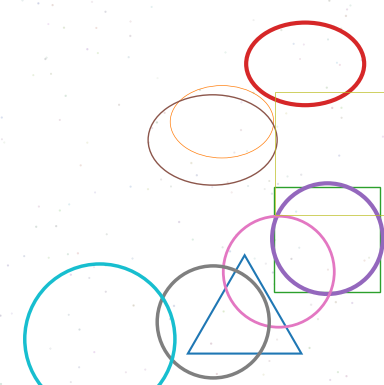[{"shape": "triangle", "thickness": 1.5, "radius": 0.85, "center": [0.635, 0.167]}, {"shape": "oval", "thickness": 0.5, "radius": 0.67, "center": [0.576, 0.684]}, {"shape": "square", "thickness": 1, "radius": 0.68, "center": [0.849, 0.379]}, {"shape": "oval", "thickness": 3, "radius": 0.77, "center": [0.793, 0.834]}, {"shape": "circle", "thickness": 3, "radius": 0.72, "center": [0.851, 0.38]}, {"shape": "oval", "thickness": 1, "radius": 0.84, "center": [0.552, 0.636]}, {"shape": "circle", "thickness": 2, "radius": 0.72, "center": [0.724, 0.294]}, {"shape": "circle", "thickness": 2.5, "radius": 0.73, "center": [0.554, 0.164]}, {"shape": "square", "thickness": 0.5, "radius": 0.8, "center": [0.873, 0.601]}, {"shape": "circle", "thickness": 2.5, "radius": 0.98, "center": [0.259, 0.119]}]